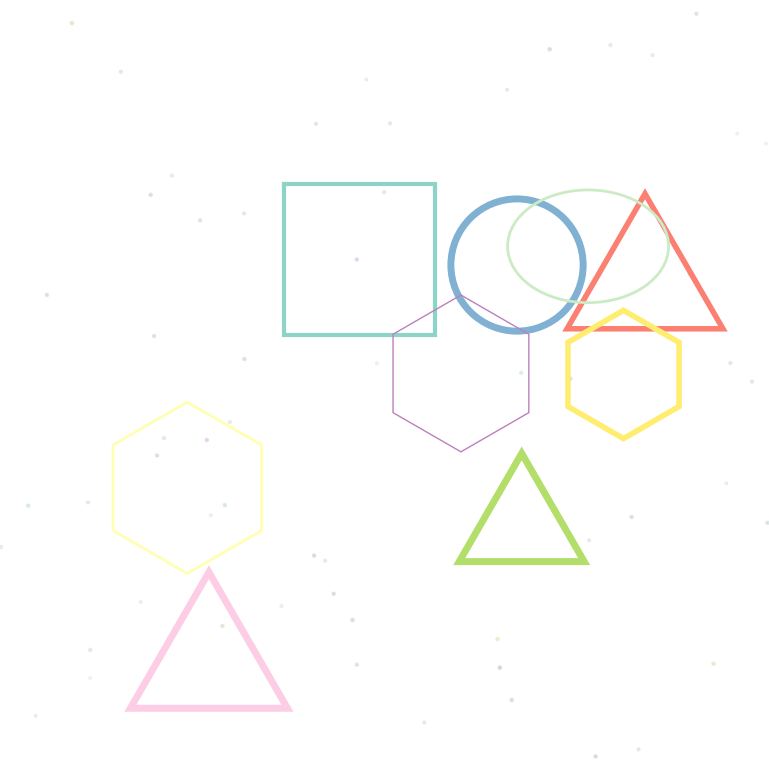[{"shape": "square", "thickness": 1.5, "radius": 0.49, "center": [0.467, 0.663]}, {"shape": "hexagon", "thickness": 1, "radius": 0.56, "center": [0.243, 0.367]}, {"shape": "triangle", "thickness": 2, "radius": 0.58, "center": [0.838, 0.631]}, {"shape": "circle", "thickness": 2.5, "radius": 0.43, "center": [0.671, 0.656]}, {"shape": "triangle", "thickness": 2.5, "radius": 0.47, "center": [0.678, 0.318]}, {"shape": "triangle", "thickness": 2.5, "radius": 0.59, "center": [0.271, 0.139]}, {"shape": "hexagon", "thickness": 0.5, "radius": 0.51, "center": [0.599, 0.515]}, {"shape": "oval", "thickness": 1, "radius": 0.52, "center": [0.764, 0.68]}, {"shape": "hexagon", "thickness": 2, "radius": 0.42, "center": [0.81, 0.514]}]